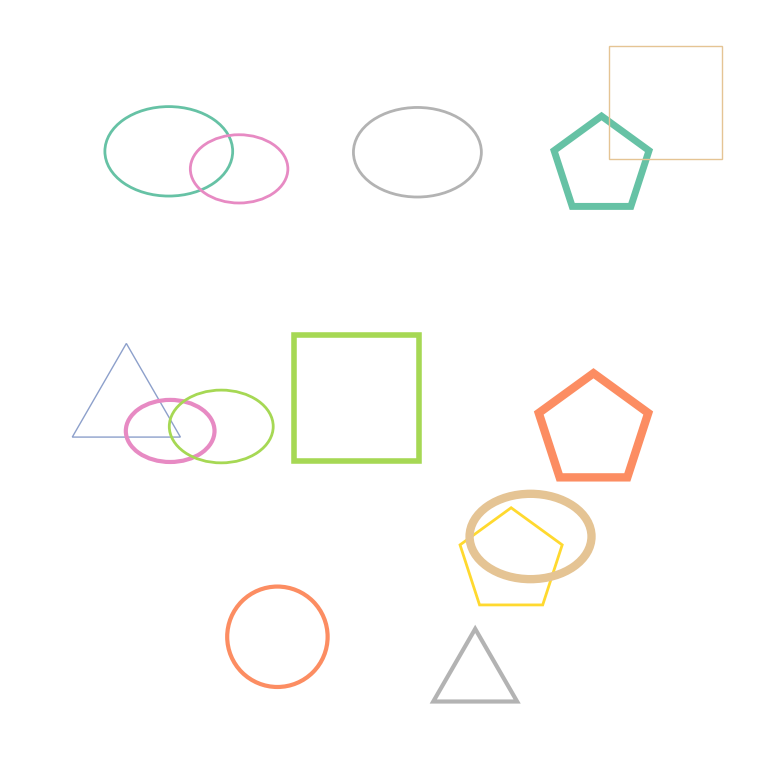[{"shape": "oval", "thickness": 1, "radius": 0.41, "center": [0.219, 0.803]}, {"shape": "pentagon", "thickness": 2.5, "radius": 0.32, "center": [0.781, 0.784]}, {"shape": "pentagon", "thickness": 3, "radius": 0.37, "center": [0.771, 0.441]}, {"shape": "circle", "thickness": 1.5, "radius": 0.33, "center": [0.36, 0.173]}, {"shape": "triangle", "thickness": 0.5, "radius": 0.41, "center": [0.164, 0.473]}, {"shape": "oval", "thickness": 1.5, "radius": 0.29, "center": [0.221, 0.44]}, {"shape": "oval", "thickness": 1, "radius": 0.32, "center": [0.311, 0.781]}, {"shape": "square", "thickness": 2, "radius": 0.41, "center": [0.463, 0.483]}, {"shape": "oval", "thickness": 1, "radius": 0.34, "center": [0.287, 0.446]}, {"shape": "pentagon", "thickness": 1, "radius": 0.35, "center": [0.664, 0.271]}, {"shape": "oval", "thickness": 3, "radius": 0.4, "center": [0.689, 0.303]}, {"shape": "square", "thickness": 0.5, "radius": 0.37, "center": [0.864, 0.867]}, {"shape": "oval", "thickness": 1, "radius": 0.42, "center": [0.542, 0.802]}, {"shape": "triangle", "thickness": 1.5, "radius": 0.31, "center": [0.617, 0.12]}]